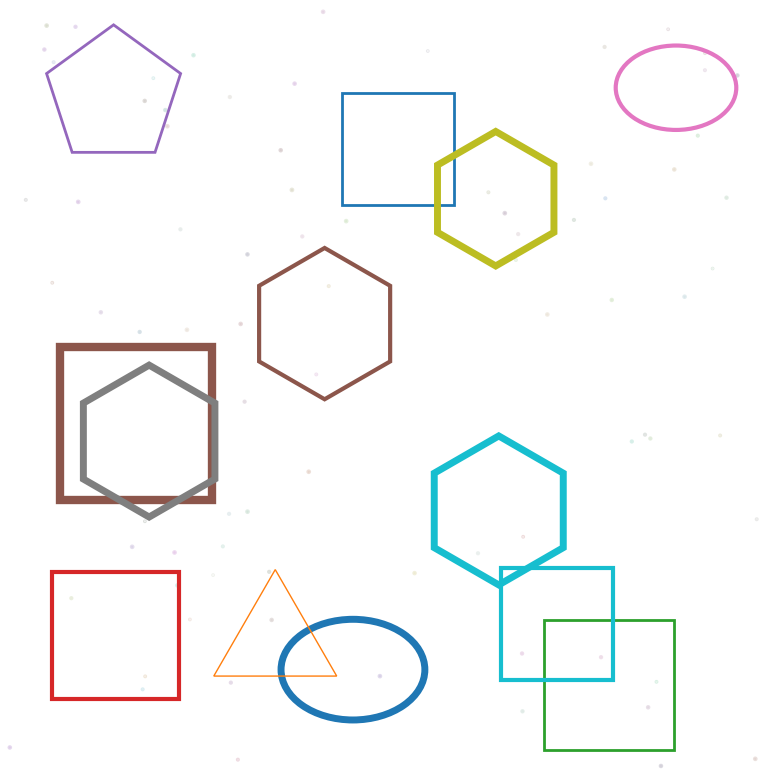[{"shape": "square", "thickness": 1, "radius": 0.36, "center": [0.517, 0.807]}, {"shape": "oval", "thickness": 2.5, "radius": 0.47, "center": [0.458, 0.13]}, {"shape": "triangle", "thickness": 0.5, "radius": 0.46, "center": [0.357, 0.168]}, {"shape": "square", "thickness": 1, "radius": 0.42, "center": [0.791, 0.11]}, {"shape": "square", "thickness": 1.5, "radius": 0.41, "center": [0.15, 0.175]}, {"shape": "pentagon", "thickness": 1, "radius": 0.46, "center": [0.148, 0.876]}, {"shape": "hexagon", "thickness": 1.5, "radius": 0.49, "center": [0.422, 0.58]}, {"shape": "square", "thickness": 3, "radius": 0.49, "center": [0.176, 0.45]}, {"shape": "oval", "thickness": 1.5, "radius": 0.39, "center": [0.878, 0.886]}, {"shape": "hexagon", "thickness": 2.5, "radius": 0.49, "center": [0.194, 0.427]}, {"shape": "hexagon", "thickness": 2.5, "radius": 0.44, "center": [0.644, 0.742]}, {"shape": "square", "thickness": 1.5, "radius": 0.36, "center": [0.723, 0.189]}, {"shape": "hexagon", "thickness": 2.5, "radius": 0.48, "center": [0.648, 0.337]}]